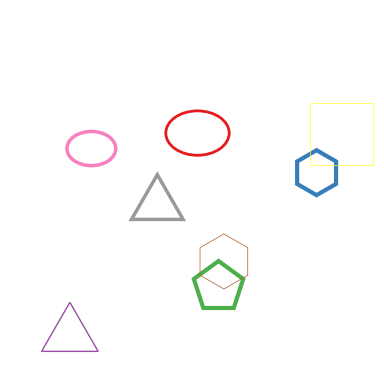[{"shape": "oval", "thickness": 2, "radius": 0.41, "center": [0.513, 0.654]}, {"shape": "hexagon", "thickness": 3, "radius": 0.29, "center": [0.822, 0.551]}, {"shape": "pentagon", "thickness": 3, "radius": 0.34, "center": [0.568, 0.255]}, {"shape": "triangle", "thickness": 1, "radius": 0.42, "center": [0.182, 0.13]}, {"shape": "square", "thickness": 0.5, "radius": 0.41, "center": [0.888, 0.652]}, {"shape": "hexagon", "thickness": 0.5, "radius": 0.36, "center": [0.582, 0.321]}, {"shape": "oval", "thickness": 2.5, "radius": 0.32, "center": [0.237, 0.614]}, {"shape": "triangle", "thickness": 2.5, "radius": 0.39, "center": [0.409, 0.469]}]